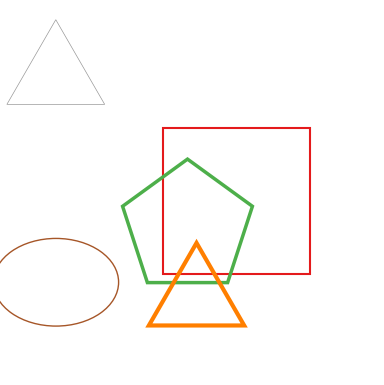[{"shape": "square", "thickness": 1.5, "radius": 0.95, "center": [0.615, 0.478]}, {"shape": "pentagon", "thickness": 2.5, "radius": 0.89, "center": [0.487, 0.409]}, {"shape": "triangle", "thickness": 3, "radius": 0.71, "center": [0.51, 0.226]}, {"shape": "oval", "thickness": 1, "radius": 0.81, "center": [0.145, 0.267]}, {"shape": "triangle", "thickness": 0.5, "radius": 0.73, "center": [0.145, 0.802]}]